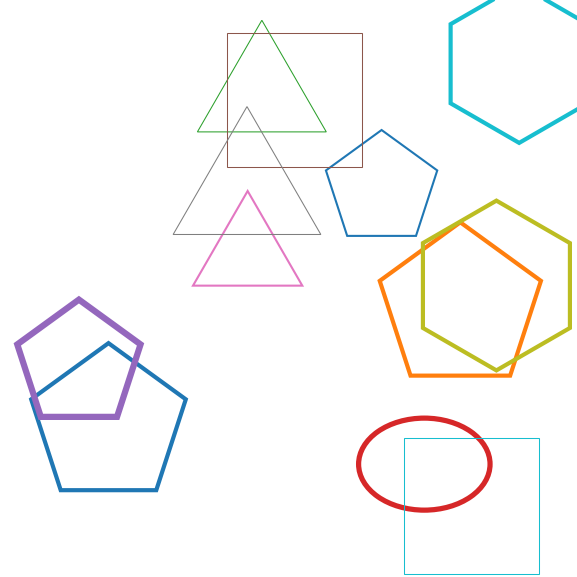[{"shape": "pentagon", "thickness": 2, "radius": 0.7, "center": [0.188, 0.264]}, {"shape": "pentagon", "thickness": 1, "radius": 0.51, "center": [0.661, 0.673]}, {"shape": "pentagon", "thickness": 2, "radius": 0.73, "center": [0.797, 0.467]}, {"shape": "triangle", "thickness": 0.5, "radius": 0.64, "center": [0.453, 0.835]}, {"shape": "oval", "thickness": 2.5, "radius": 0.57, "center": [0.735, 0.195]}, {"shape": "pentagon", "thickness": 3, "radius": 0.56, "center": [0.137, 0.368]}, {"shape": "square", "thickness": 0.5, "radius": 0.58, "center": [0.51, 0.826]}, {"shape": "triangle", "thickness": 1, "radius": 0.55, "center": [0.429, 0.559]}, {"shape": "triangle", "thickness": 0.5, "radius": 0.74, "center": [0.428, 0.667]}, {"shape": "hexagon", "thickness": 2, "radius": 0.73, "center": [0.86, 0.505]}, {"shape": "hexagon", "thickness": 2, "radius": 0.69, "center": [0.899, 0.889]}, {"shape": "square", "thickness": 0.5, "radius": 0.59, "center": [0.816, 0.123]}]